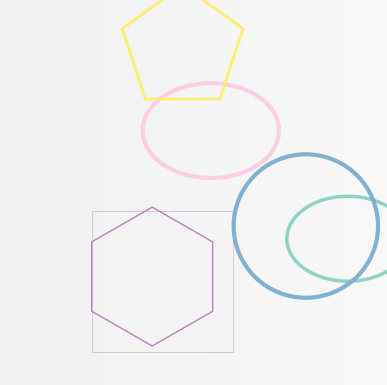[{"shape": "oval", "thickness": 2.5, "radius": 0.79, "center": [0.898, 0.38]}, {"shape": "square", "thickness": 0.5, "radius": 0.91, "center": [0.419, 0.269]}, {"shape": "circle", "thickness": 3, "radius": 0.93, "center": [0.789, 0.413]}, {"shape": "oval", "thickness": 3, "radius": 0.88, "center": [0.544, 0.661]}, {"shape": "hexagon", "thickness": 1, "radius": 0.9, "center": [0.393, 0.282]}, {"shape": "pentagon", "thickness": 2, "radius": 0.82, "center": [0.471, 0.875]}]